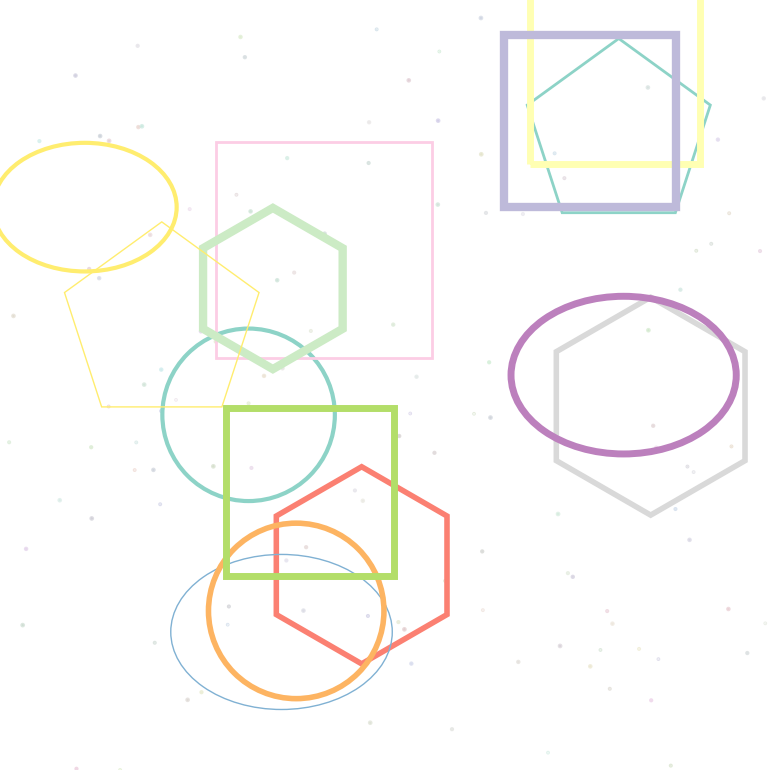[{"shape": "circle", "thickness": 1.5, "radius": 0.56, "center": [0.323, 0.461]}, {"shape": "pentagon", "thickness": 1, "radius": 0.63, "center": [0.804, 0.825]}, {"shape": "square", "thickness": 2.5, "radius": 0.55, "center": [0.799, 0.897]}, {"shape": "square", "thickness": 3, "radius": 0.56, "center": [0.766, 0.843]}, {"shape": "hexagon", "thickness": 2, "radius": 0.64, "center": [0.47, 0.266]}, {"shape": "oval", "thickness": 0.5, "radius": 0.72, "center": [0.366, 0.179]}, {"shape": "circle", "thickness": 2, "radius": 0.57, "center": [0.385, 0.207]}, {"shape": "square", "thickness": 2.5, "radius": 0.55, "center": [0.403, 0.362]}, {"shape": "square", "thickness": 1, "radius": 0.7, "center": [0.42, 0.675]}, {"shape": "hexagon", "thickness": 2, "radius": 0.71, "center": [0.845, 0.473]}, {"shape": "oval", "thickness": 2.5, "radius": 0.73, "center": [0.81, 0.513]}, {"shape": "hexagon", "thickness": 3, "radius": 0.52, "center": [0.354, 0.625]}, {"shape": "oval", "thickness": 1.5, "radius": 0.6, "center": [0.11, 0.731]}, {"shape": "pentagon", "thickness": 0.5, "radius": 0.66, "center": [0.21, 0.579]}]